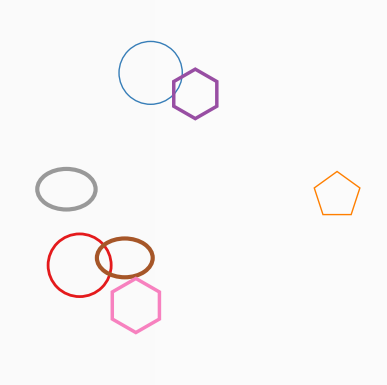[{"shape": "circle", "thickness": 2, "radius": 0.41, "center": [0.206, 0.311]}, {"shape": "circle", "thickness": 1, "radius": 0.41, "center": [0.389, 0.811]}, {"shape": "hexagon", "thickness": 2.5, "radius": 0.32, "center": [0.504, 0.756]}, {"shape": "pentagon", "thickness": 1, "radius": 0.31, "center": [0.87, 0.493]}, {"shape": "oval", "thickness": 3, "radius": 0.36, "center": [0.322, 0.33]}, {"shape": "hexagon", "thickness": 2.5, "radius": 0.35, "center": [0.351, 0.206]}, {"shape": "oval", "thickness": 3, "radius": 0.38, "center": [0.171, 0.509]}]